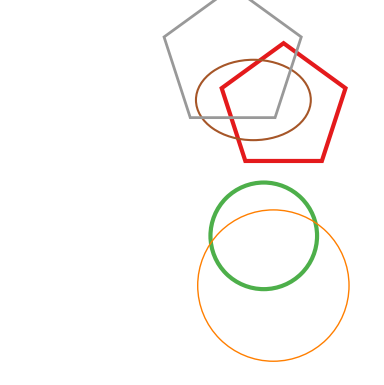[{"shape": "pentagon", "thickness": 3, "radius": 0.85, "center": [0.737, 0.719]}, {"shape": "circle", "thickness": 3, "radius": 0.69, "center": [0.685, 0.387]}, {"shape": "circle", "thickness": 1, "radius": 0.98, "center": [0.71, 0.258]}, {"shape": "oval", "thickness": 1.5, "radius": 0.75, "center": [0.658, 0.74]}, {"shape": "pentagon", "thickness": 2, "radius": 0.94, "center": [0.604, 0.846]}]